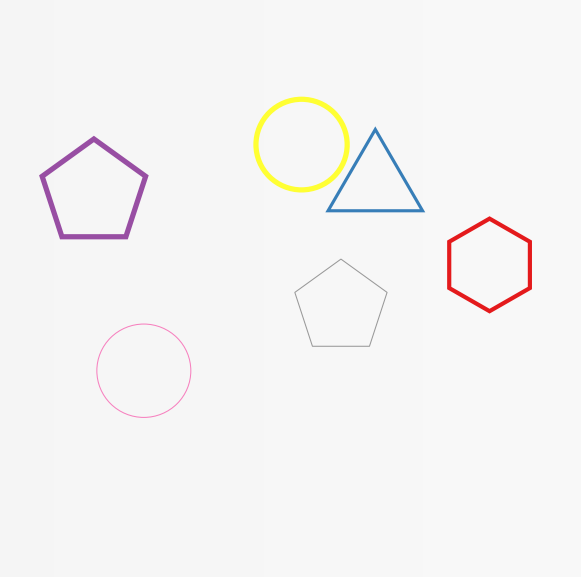[{"shape": "hexagon", "thickness": 2, "radius": 0.4, "center": [0.842, 0.54]}, {"shape": "triangle", "thickness": 1.5, "radius": 0.47, "center": [0.646, 0.681]}, {"shape": "pentagon", "thickness": 2.5, "radius": 0.47, "center": [0.162, 0.665]}, {"shape": "circle", "thickness": 2.5, "radius": 0.39, "center": [0.519, 0.749]}, {"shape": "circle", "thickness": 0.5, "radius": 0.4, "center": [0.247, 0.357]}, {"shape": "pentagon", "thickness": 0.5, "radius": 0.42, "center": [0.587, 0.467]}]